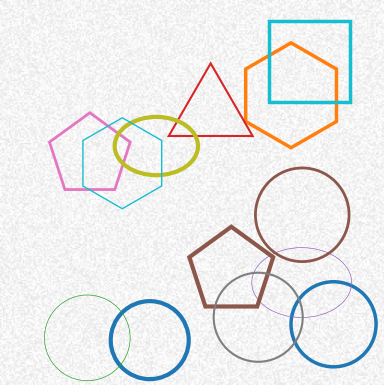[{"shape": "circle", "thickness": 3, "radius": 0.51, "center": [0.389, 0.117]}, {"shape": "circle", "thickness": 2.5, "radius": 0.55, "center": [0.866, 0.158]}, {"shape": "hexagon", "thickness": 2.5, "radius": 0.68, "center": [0.756, 0.753]}, {"shape": "circle", "thickness": 0.5, "radius": 0.56, "center": [0.227, 0.123]}, {"shape": "triangle", "thickness": 1.5, "radius": 0.63, "center": [0.547, 0.71]}, {"shape": "oval", "thickness": 0.5, "radius": 0.65, "center": [0.784, 0.266]}, {"shape": "circle", "thickness": 2, "radius": 0.61, "center": [0.785, 0.442]}, {"shape": "pentagon", "thickness": 3, "radius": 0.57, "center": [0.601, 0.297]}, {"shape": "pentagon", "thickness": 2, "radius": 0.55, "center": [0.233, 0.597]}, {"shape": "circle", "thickness": 1.5, "radius": 0.58, "center": [0.671, 0.176]}, {"shape": "oval", "thickness": 3, "radius": 0.54, "center": [0.406, 0.621]}, {"shape": "square", "thickness": 2.5, "radius": 0.53, "center": [0.804, 0.84]}, {"shape": "hexagon", "thickness": 1, "radius": 0.59, "center": [0.318, 0.576]}]